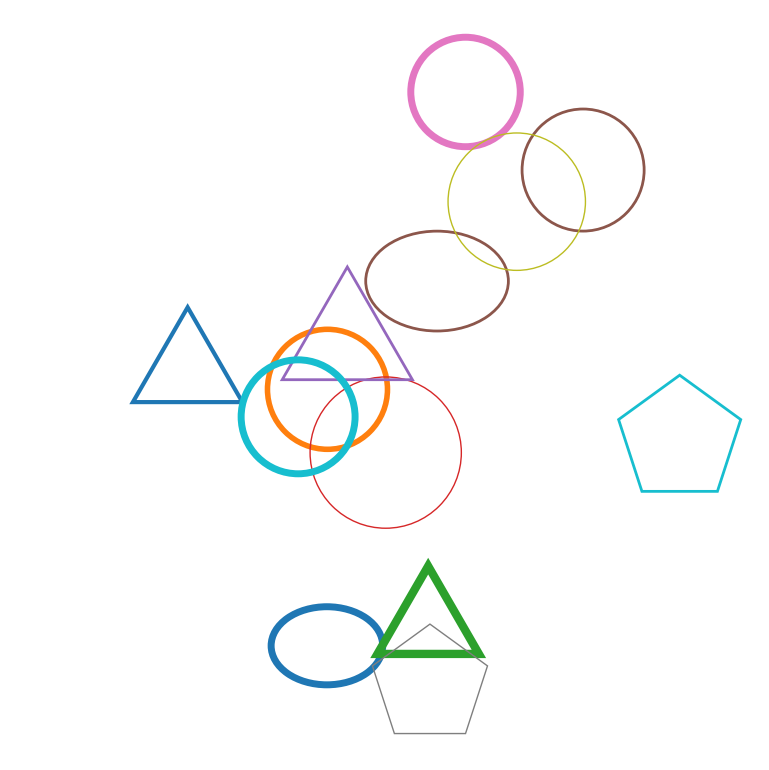[{"shape": "triangle", "thickness": 1.5, "radius": 0.41, "center": [0.244, 0.519]}, {"shape": "oval", "thickness": 2.5, "radius": 0.36, "center": [0.425, 0.161]}, {"shape": "circle", "thickness": 2, "radius": 0.39, "center": [0.425, 0.494]}, {"shape": "triangle", "thickness": 3, "radius": 0.38, "center": [0.556, 0.189]}, {"shape": "circle", "thickness": 0.5, "radius": 0.49, "center": [0.501, 0.412]}, {"shape": "triangle", "thickness": 1, "radius": 0.49, "center": [0.451, 0.556]}, {"shape": "circle", "thickness": 1, "radius": 0.4, "center": [0.757, 0.779]}, {"shape": "oval", "thickness": 1, "radius": 0.46, "center": [0.568, 0.635]}, {"shape": "circle", "thickness": 2.5, "radius": 0.36, "center": [0.605, 0.881]}, {"shape": "pentagon", "thickness": 0.5, "radius": 0.39, "center": [0.558, 0.111]}, {"shape": "circle", "thickness": 0.5, "radius": 0.45, "center": [0.671, 0.738]}, {"shape": "circle", "thickness": 2.5, "radius": 0.37, "center": [0.387, 0.459]}, {"shape": "pentagon", "thickness": 1, "radius": 0.42, "center": [0.883, 0.429]}]